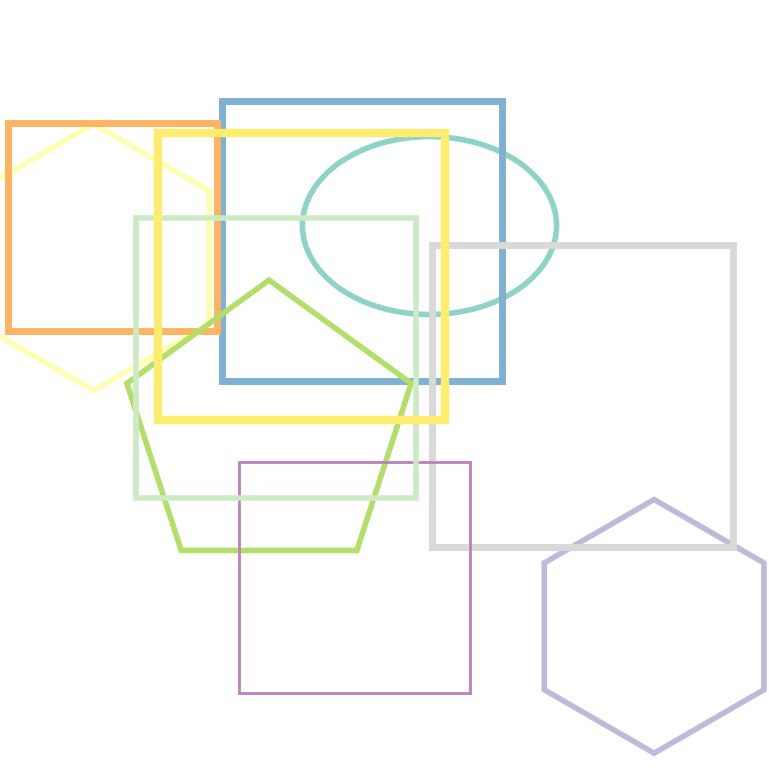[{"shape": "oval", "thickness": 2, "radius": 0.83, "center": [0.558, 0.707]}, {"shape": "hexagon", "thickness": 2, "radius": 0.87, "center": [0.122, 0.666]}, {"shape": "hexagon", "thickness": 2, "radius": 0.82, "center": [0.849, 0.187]}, {"shape": "square", "thickness": 2.5, "radius": 0.91, "center": [0.47, 0.687]}, {"shape": "square", "thickness": 2.5, "radius": 0.68, "center": [0.146, 0.705]}, {"shape": "pentagon", "thickness": 2, "radius": 0.97, "center": [0.349, 0.442]}, {"shape": "square", "thickness": 2.5, "radius": 0.98, "center": [0.756, 0.486]}, {"shape": "square", "thickness": 1, "radius": 0.75, "center": [0.461, 0.249]}, {"shape": "square", "thickness": 2, "radius": 0.91, "center": [0.359, 0.535]}, {"shape": "square", "thickness": 3, "radius": 0.93, "center": [0.391, 0.641]}]